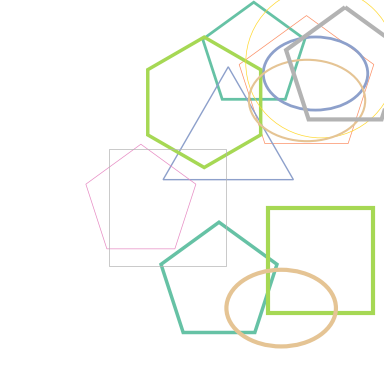[{"shape": "pentagon", "thickness": 2.5, "radius": 0.79, "center": [0.569, 0.264]}, {"shape": "pentagon", "thickness": 2, "radius": 0.7, "center": [0.659, 0.855]}, {"shape": "pentagon", "thickness": 0.5, "radius": 0.92, "center": [0.796, 0.776]}, {"shape": "oval", "thickness": 2, "radius": 0.68, "center": [0.819, 0.809]}, {"shape": "triangle", "thickness": 1, "radius": 0.98, "center": [0.593, 0.631]}, {"shape": "pentagon", "thickness": 0.5, "radius": 0.75, "center": [0.366, 0.475]}, {"shape": "hexagon", "thickness": 2.5, "radius": 0.85, "center": [0.53, 0.734]}, {"shape": "square", "thickness": 3, "radius": 0.68, "center": [0.832, 0.324]}, {"shape": "circle", "thickness": 0.5, "radius": 0.98, "center": [0.834, 0.837]}, {"shape": "oval", "thickness": 3, "radius": 0.71, "center": [0.73, 0.2]}, {"shape": "oval", "thickness": 1.5, "radius": 0.76, "center": [0.798, 0.739]}, {"shape": "pentagon", "thickness": 3, "radius": 0.81, "center": [0.896, 0.82]}, {"shape": "square", "thickness": 0.5, "radius": 0.76, "center": [0.436, 0.46]}]